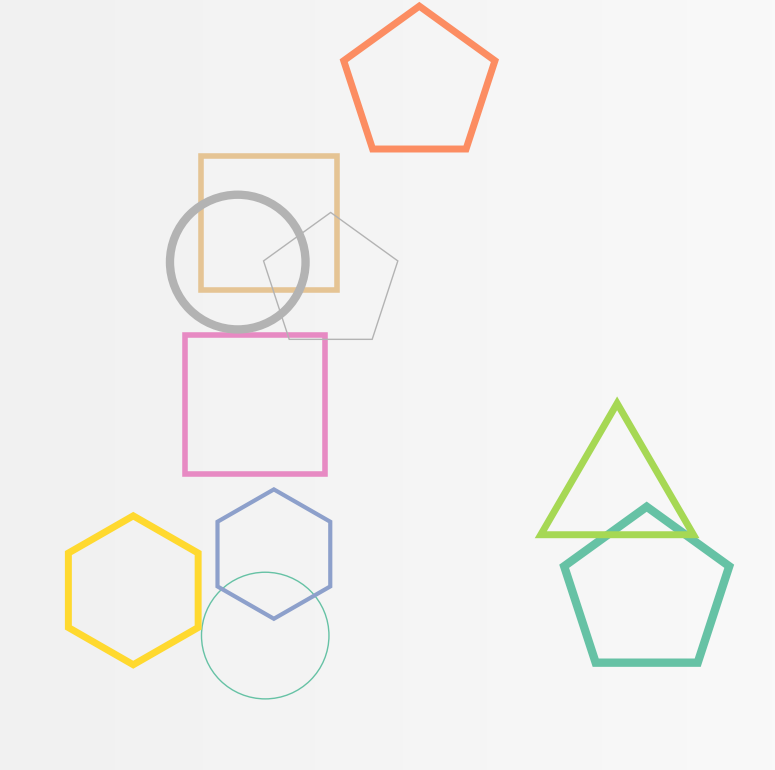[{"shape": "pentagon", "thickness": 3, "radius": 0.56, "center": [0.834, 0.23]}, {"shape": "circle", "thickness": 0.5, "radius": 0.41, "center": [0.342, 0.175]}, {"shape": "pentagon", "thickness": 2.5, "radius": 0.51, "center": [0.541, 0.889]}, {"shape": "hexagon", "thickness": 1.5, "radius": 0.42, "center": [0.353, 0.28]}, {"shape": "square", "thickness": 2, "radius": 0.45, "center": [0.33, 0.475]}, {"shape": "triangle", "thickness": 2.5, "radius": 0.57, "center": [0.796, 0.362]}, {"shape": "hexagon", "thickness": 2.5, "radius": 0.48, "center": [0.172, 0.233]}, {"shape": "square", "thickness": 2, "radius": 0.44, "center": [0.347, 0.71]}, {"shape": "pentagon", "thickness": 0.5, "radius": 0.46, "center": [0.427, 0.633]}, {"shape": "circle", "thickness": 3, "radius": 0.44, "center": [0.307, 0.66]}]